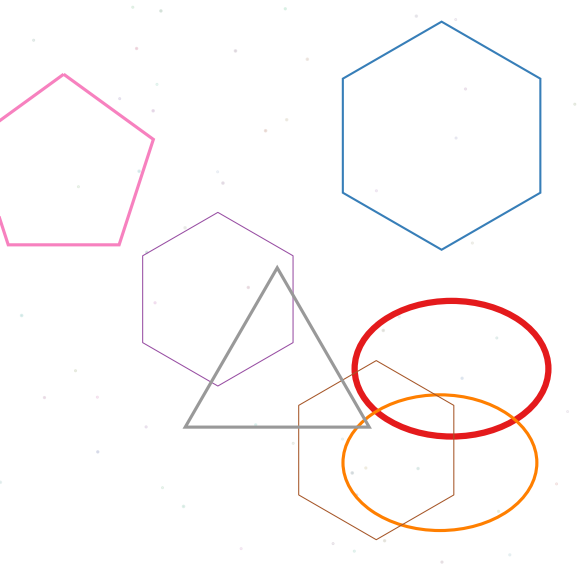[{"shape": "oval", "thickness": 3, "radius": 0.84, "center": [0.782, 0.361]}, {"shape": "hexagon", "thickness": 1, "radius": 0.99, "center": [0.765, 0.764]}, {"shape": "hexagon", "thickness": 0.5, "radius": 0.75, "center": [0.377, 0.481]}, {"shape": "oval", "thickness": 1.5, "radius": 0.84, "center": [0.762, 0.198]}, {"shape": "hexagon", "thickness": 0.5, "radius": 0.78, "center": [0.652, 0.22]}, {"shape": "pentagon", "thickness": 1.5, "radius": 0.82, "center": [0.11, 0.707]}, {"shape": "triangle", "thickness": 1.5, "radius": 0.92, "center": [0.48, 0.351]}]